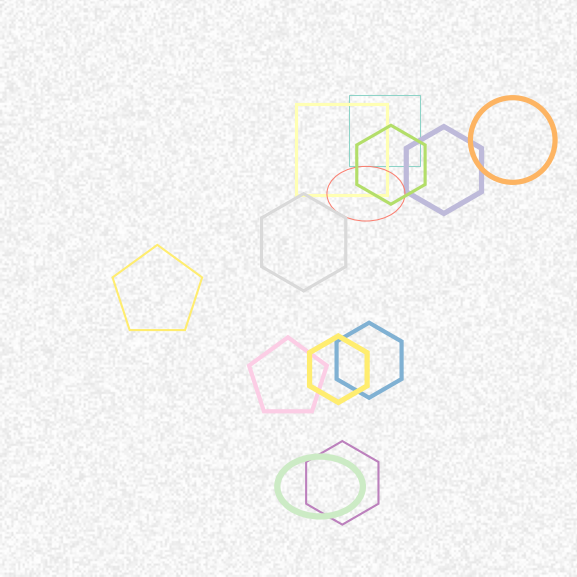[{"shape": "square", "thickness": 0.5, "radius": 0.31, "center": [0.666, 0.774]}, {"shape": "square", "thickness": 1.5, "radius": 0.39, "center": [0.591, 0.74]}, {"shape": "hexagon", "thickness": 2.5, "radius": 0.38, "center": [0.769, 0.705]}, {"shape": "oval", "thickness": 0.5, "radius": 0.34, "center": [0.634, 0.664]}, {"shape": "hexagon", "thickness": 2, "radius": 0.32, "center": [0.639, 0.375]}, {"shape": "circle", "thickness": 2.5, "radius": 0.37, "center": [0.888, 0.757]}, {"shape": "hexagon", "thickness": 1.5, "radius": 0.34, "center": [0.677, 0.714]}, {"shape": "pentagon", "thickness": 2, "radius": 0.35, "center": [0.499, 0.344]}, {"shape": "hexagon", "thickness": 1.5, "radius": 0.42, "center": [0.526, 0.58]}, {"shape": "hexagon", "thickness": 1, "radius": 0.36, "center": [0.593, 0.163]}, {"shape": "oval", "thickness": 3, "radius": 0.37, "center": [0.554, 0.157]}, {"shape": "pentagon", "thickness": 1, "radius": 0.41, "center": [0.272, 0.494]}, {"shape": "hexagon", "thickness": 2.5, "radius": 0.29, "center": [0.586, 0.36]}]